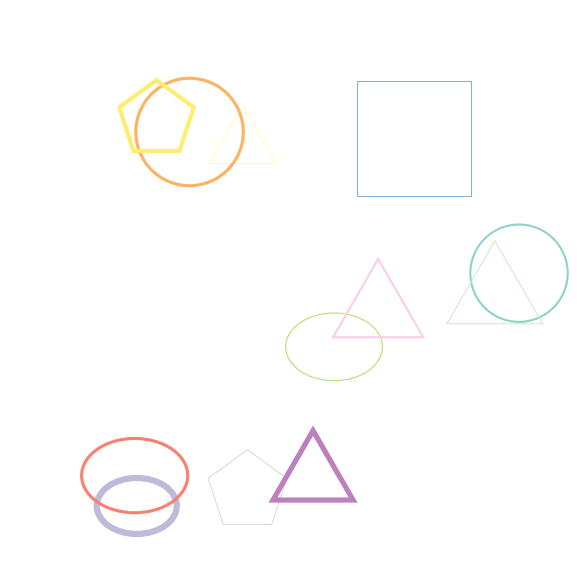[{"shape": "circle", "thickness": 1, "radius": 0.42, "center": [0.899, 0.526]}, {"shape": "triangle", "thickness": 0.5, "radius": 0.33, "center": [0.421, 0.749]}, {"shape": "oval", "thickness": 3, "radius": 0.35, "center": [0.237, 0.123]}, {"shape": "oval", "thickness": 1.5, "radius": 0.46, "center": [0.233, 0.176]}, {"shape": "square", "thickness": 0.5, "radius": 0.5, "center": [0.717, 0.759]}, {"shape": "circle", "thickness": 1.5, "radius": 0.47, "center": [0.328, 0.771]}, {"shape": "oval", "thickness": 0.5, "radius": 0.42, "center": [0.578, 0.399]}, {"shape": "triangle", "thickness": 1, "radius": 0.45, "center": [0.655, 0.46]}, {"shape": "pentagon", "thickness": 0.5, "radius": 0.36, "center": [0.428, 0.149]}, {"shape": "triangle", "thickness": 2.5, "radius": 0.4, "center": [0.542, 0.173]}, {"shape": "triangle", "thickness": 0.5, "radius": 0.48, "center": [0.857, 0.486]}, {"shape": "pentagon", "thickness": 2, "radius": 0.34, "center": [0.271, 0.792]}]